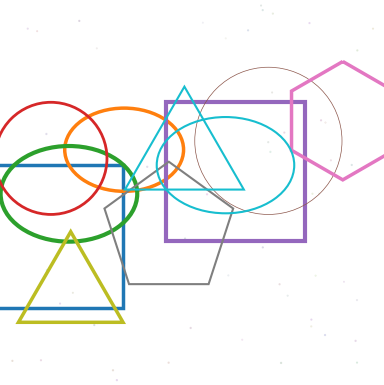[{"shape": "square", "thickness": 2.5, "radius": 0.93, "center": [0.133, 0.386]}, {"shape": "oval", "thickness": 2.5, "radius": 0.77, "center": [0.322, 0.611]}, {"shape": "oval", "thickness": 3, "radius": 0.89, "center": [0.179, 0.497]}, {"shape": "circle", "thickness": 2, "radius": 0.73, "center": [0.132, 0.589]}, {"shape": "square", "thickness": 3, "radius": 0.9, "center": [0.612, 0.554]}, {"shape": "circle", "thickness": 0.5, "radius": 0.96, "center": [0.697, 0.634]}, {"shape": "hexagon", "thickness": 2.5, "radius": 0.77, "center": [0.89, 0.687]}, {"shape": "pentagon", "thickness": 1.5, "radius": 0.88, "center": [0.438, 0.404]}, {"shape": "triangle", "thickness": 2.5, "radius": 0.78, "center": [0.184, 0.241]}, {"shape": "oval", "thickness": 1.5, "radius": 0.89, "center": [0.586, 0.571]}, {"shape": "triangle", "thickness": 1.5, "radius": 0.89, "center": [0.479, 0.597]}]